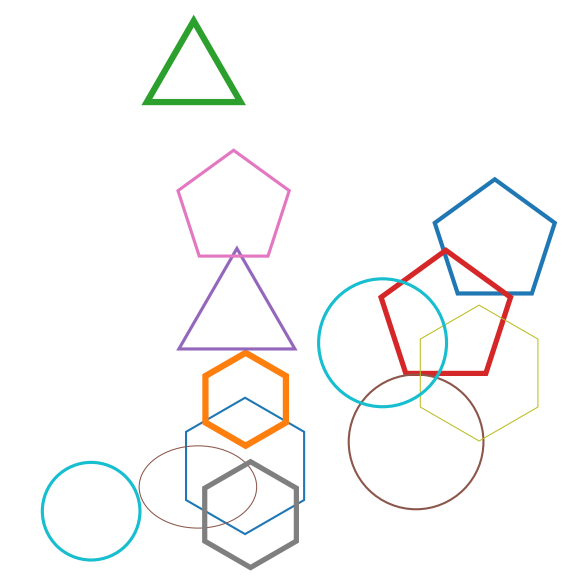[{"shape": "hexagon", "thickness": 1, "radius": 0.59, "center": [0.424, 0.192]}, {"shape": "pentagon", "thickness": 2, "radius": 0.55, "center": [0.857, 0.579]}, {"shape": "hexagon", "thickness": 3, "radius": 0.4, "center": [0.425, 0.308]}, {"shape": "triangle", "thickness": 3, "radius": 0.47, "center": [0.335, 0.869]}, {"shape": "pentagon", "thickness": 2.5, "radius": 0.59, "center": [0.772, 0.448]}, {"shape": "triangle", "thickness": 1.5, "radius": 0.58, "center": [0.41, 0.453]}, {"shape": "oval", "thickness": 0.5, "radius": 0.51, "center": [0.343, 0.156]}, {"shape": "circle", "thickness": 1, "radius": 0.58, "center": [0.72, 0.234]}, {"shape": "pentagon", "thickness": 1.5, "radius": 0.51, "center": [0.405, 0.638]}, {"shape": "hexagon", "thickness": 2.5, "radius": 0.46, "center": [0.434, 0.108]}, {"shape": "hexagon", "thickness": 0.5, "radius": 0.59, "center": [0.83, 0.353]}, {"shape": "circle", "thickness": 1.5, "radius": 0.42, "center": [0.158, 0.114]}, {"shape": "circle", "thickness": 1.5, "radius": 0.55, "center": [0.662, 0.406]}]